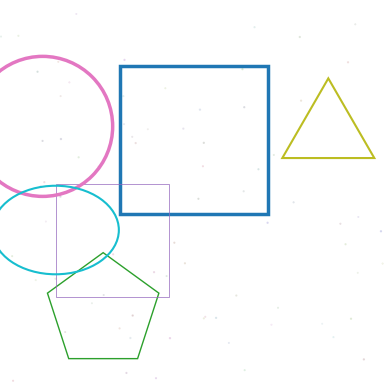[{"shape": "square", "thickness": 2.5, "radius": 0.96, "center": [0.503, 0.636]}, {"shape": "pentagon", "thickness": 1, "radius": 0.76, "center": [0.268, 0.192]}, {"shape": "square", "thickness": 0.5, "radius": 0.73, "center": [0.292, 0.375]}, {"shape": "circle", "thickness": 2.5, "radius": 0.91, "center": [0.111, 0.672]}, {"shape": "triangle", "thickness": 1.5, "radius": 0.69, "center": [0.853, 0.658]}, {"shape": "oval", "thickness": 1.5, "radius": 0.82, "center": [0.144, 0.403]}]